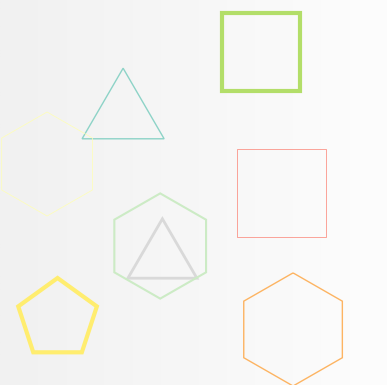[{"shape": "triangle", "thickness": 1, "radius": 0.61, "center": [0.318, 0.701]}, {"shape": "hexagon", "thickness": 0.5, "radius": 0.68, "center": [0.121, 0.574]}, {"shape": "square", "thickness": 0.5, "radius": 0.57, "center": [0.726, 0.499]}, {"shape": "hexagon", "thickness": 1, "radius": 0.73, "center": [0.756, 0.144]}, {"shape": "square", "thickness": 3, "radius": 0.5, "center": [0.673, 0.865]}, {"shape": "triangle", "thickness": 2, "radius": 0.51, "center": [0.419, 0.329]}, {"shape": "hexagon", "thickness": 1.5, "radius": 0.68, "center": [0.413, 0.361]}, {"shape": "pentagon", "thickness": 3, "radius": 0.53, "center": [0.149, 0.171]}]